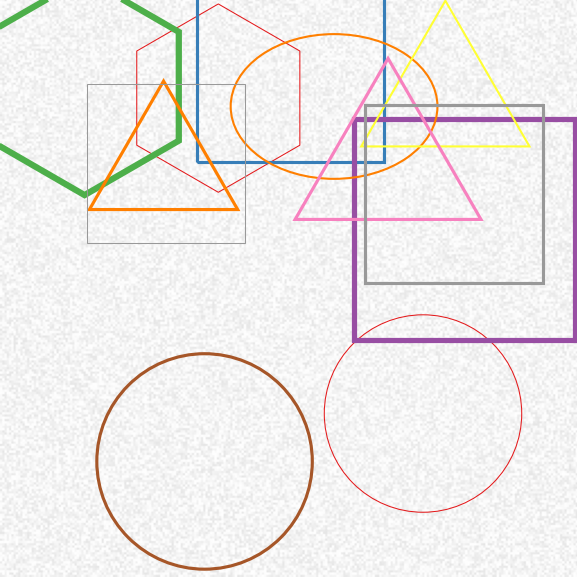[{"shape": "circle", "thickness": 0.5, "radius": 0.85, "center": [0.732, 0.283]}, {"shape": "hexagon", "thickness": 0.5, "radius": 0.82, "center": [0.378, 0.829]}, {"shape": "square", "thickness": 1.5, "radius": 0.81, "center": [0.503, 0.88]}, {"shape": "hexagon", "thickness": 3, "radius": 0.94, "center": [0.146, 0.85]}, {"shape": "square", "thickness": 2.5, "radius": 0.96, "center": [0.805, 0.601]}, {"shape": "oval", "thickness": 1, "radius": 0.9, "center": [0.578, 0.815]}, {"shape": "triangle", "thickness": 1.5, "radius": 0.74, "center": [0.283, 0.71]}, {"shape": "triangle", "thickness": 1, "radius": 0.84, "center": [0.771, 0.83]}, {"shape": "circle", "thickness": 1.5, "radius": 0.93, "center": [0.354, 0.2]}, {"shape": "triangle", "thickness": 1.5, "radius": 0.93, "center": [0.672, 0.712]}, {"shape": "square", "thickness": 1.5, "radius": 0.77, "center": [0.786, 0.663]}, {"shape": "square", "thickness": 0.5, "radius": 0.69, "center": [0.287, 0.716]}]